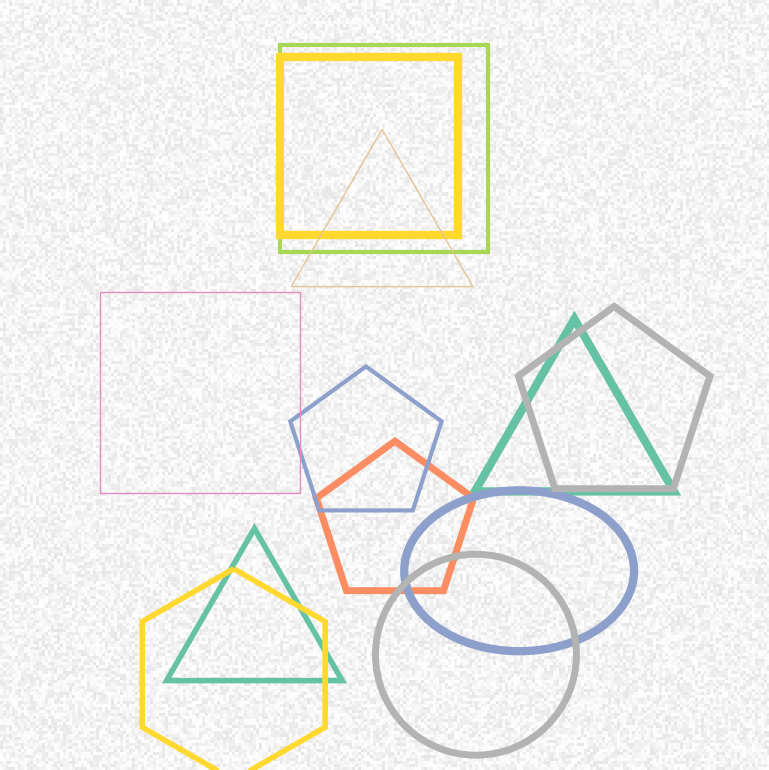[{"shape": "triangle", "thickness": 2, "radius": 0.66, "center": [0.33, 0.182]}, {"shape": "triangle", "thickness": 3, "radius": 0.75, "center": [0.746, 0.436]}, {"shape": "pentagon", "thickness": 2.5, "radius": 0.54, "center": [0.513, 0.32]}, {"shape": "oval", "thickness": 3, "radius": 0.75, "center": [0.674, 0.259]}, {"shape": "pentagon", "thickness": 1.5, "radius": 0.52, "center": [0.475, 0.421]}, {"shape": "square", "thickness": 0.5, "radius": 0.65, "center": [0.26, 0.49]}, {"shape": "square", "thickness": 1.5, "radius": 0.67, "center": [0.499, 0.807]}, {"shape": "hexagon", "thickness": 2, "radius": 0.69, "center": [0.304, 0.124]}, {"shape": "square", "thickness": 3, "radius": 0.58, "center": [0.479, 0.811]}, {"shape": "triangle", "thickness": 0.5, "radius": 0.68, "center": [0.496, 0.696]}, {"shape": "circle", "thickness": 2.5, "radius": 0.65, "center": [0.618, 0.15]}, {"shape": "pentagon", "thickness": 2.5, "radius": 0.65, "center": [0.798, 0.471]}]